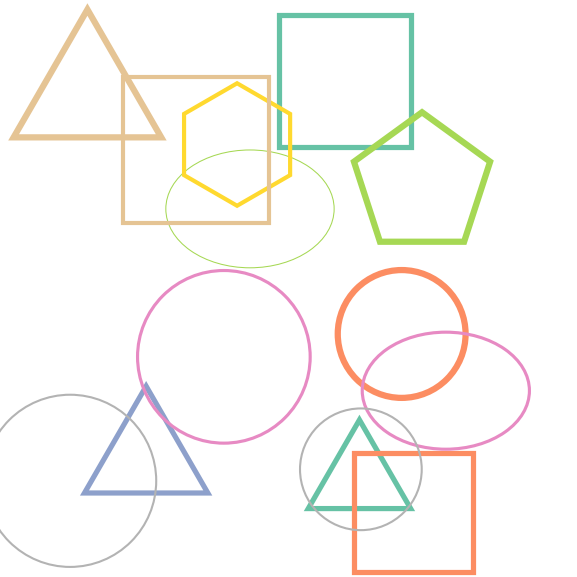[{"shape": "triangle", "thickness": 2.5, "radius": 0.51, "center": [0.622, 0.17]}, {"shape": "square", "thickness": 2.5, "radius": 0.57, "center": [0.597, 0.859]}, {"shape": "circle", "thickness": 3, "radius": 0.55, "center": [0.696, 0.421]}, {"shape": "square", "thickness": 2.5, "radius": 0.52, "center": [0.716, 0.112]}, {"shape": "triangle", "thickness": 2.5, "radius": 0.62, "center": [0.253, 0.207]}, {"shape": "oval", "thickness": 1.5, "radius": 0.72, "center": [0.772, 0.323]}, {"shape": "circle", "thickness": 1.5, "radius": 0.75, "center": [0.388, 0.381]}, {"shape": "oval", "thickness": 0.5, "radius": 0.73, "center": [0.433, 0.637]}, {"shape": "pentagon", "thickness": 3, "radius": 0.62, "center": [0.731, 0.681]}, {"shape": "hexagon", "thickness": 2, "radius": 0.53, "center": [0.411, 0.749]}, {"shape": "square", "thickness": 2, "radius": 0.63, "center": [0.34, 0.739]}, {"shape": "triangle", "thickness": 3, "radius": 0.74, "center": [0.151, 0.835]}, {"shape": "circle", "thickness": 1, "radius": 0.53, "center": [0.625, 0.186]}, {"shape": "circle", "thickness": 1, "radius": 0.75, "center": [0.121, 0.167]}]